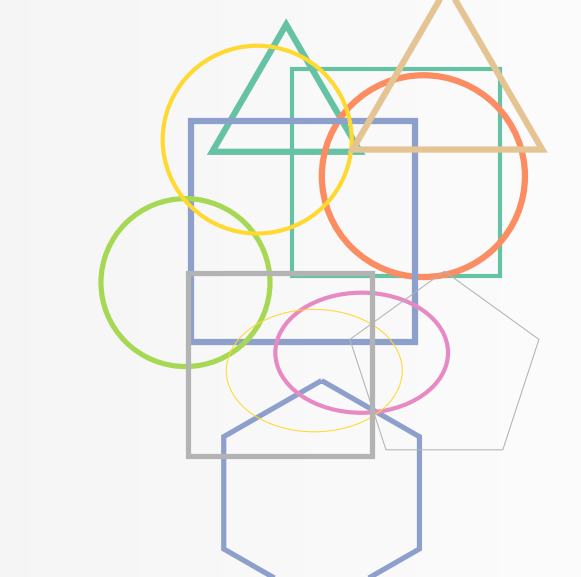[{"shape": "triangle", "thickness": 3, "radius": 0.73, "center": [0.492, 0.81]}, {"shape": "square", "thickness": 2, "radius": 0.89, "center": [0.682, 0.7]}, {"shape": "circle", "thickness": 3, "radius": 0.87, "center": [0.728, 0.694]}, {"shape": "square", "thickness": 3, "radius": 0.96, "center": [0.521, 0.598]}, {"shape": "hexagon", "thickness": 2.5, "radius": 0.97, "center": [0.553, 0.146]}, {"shape": "oval", "thickness": 2, "radius": 0.74, "center": [0.622, 0.388]}, {"shape": "circle", "thickness": 2.5, "radius": 0.73, "center": [0.319, 0.51]}, {"shape": "circle", "thickness": 2, "radius": 0.81, "center": [0.443, 0.757]}, {"shape": "oval", "thickness": 0.5, "radius": 0.76, "center": [0.541, 0.357]}, {"shape": "triangle", "thickness": 3, "radius": 0.94, "center": [0.77, 0.834]}, {"shape": "pentagon", "thickness": 0.5, "radius": 0.85, "center": [0.765, 0.359]}, {"shape": "square", "thickness": 2.5, "radius": 0.79, "center": [0.481, 0.368]}]